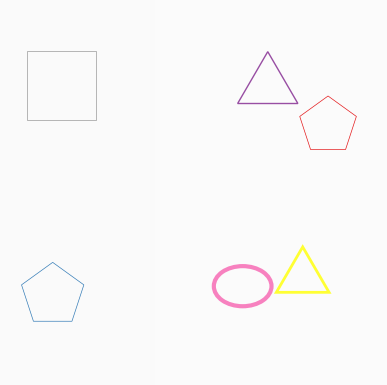[{"shape": "pentagon", "thickness": 0.5, "radius": 0.38, "center": [0.847, 0.674]}, {"shape": "pentagon", "thickness": 0.5, "radius": 0.42, "center": [0.136, 0.234]}, {"shape": "triangle", "thickness": 1, "radius": 0.45, "center": [0.691, 0.776]}, {"shape": "triangle", "thickness": 2, "radius": 0.39, "center": [0.781, 0.28]}, {"shape": "oval", "thickness": 3, "radius": 0.37, "center": [0.626, 0.257]}, {"shape": "square", "thickness": 0.5, "radius": 0.45, "center": [0.159, 0.778]}]